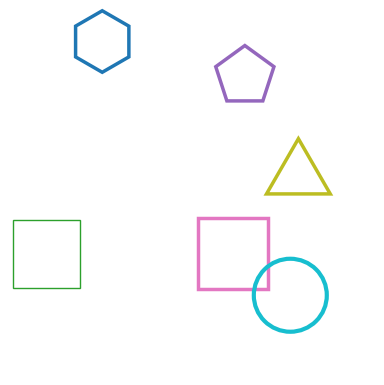[{"shape": "hexagon", "thickness": 2.5, "radius": 0.4, "center": [0.266, 0.892]}, {"shape": "square", "thickness": 1, "radius": 0.44, "center": [0.121, 0.34]}, {"shape": "pentagon", "thickness": 2.5, "radius": 0.4, "center": [0.636, 0.802]}, {"shape": "square", "thickness": 2.5, "radius": 0.46, "center": [0.605, 0.342]}, {"shape": "triangle", "thickness": 2.5, "radius": 0.48, "center": [0.775, 0.544]}, {"shape": "circle", "thickness": 3, "radius": 0.47, "center": [0.754, 0.233]}]